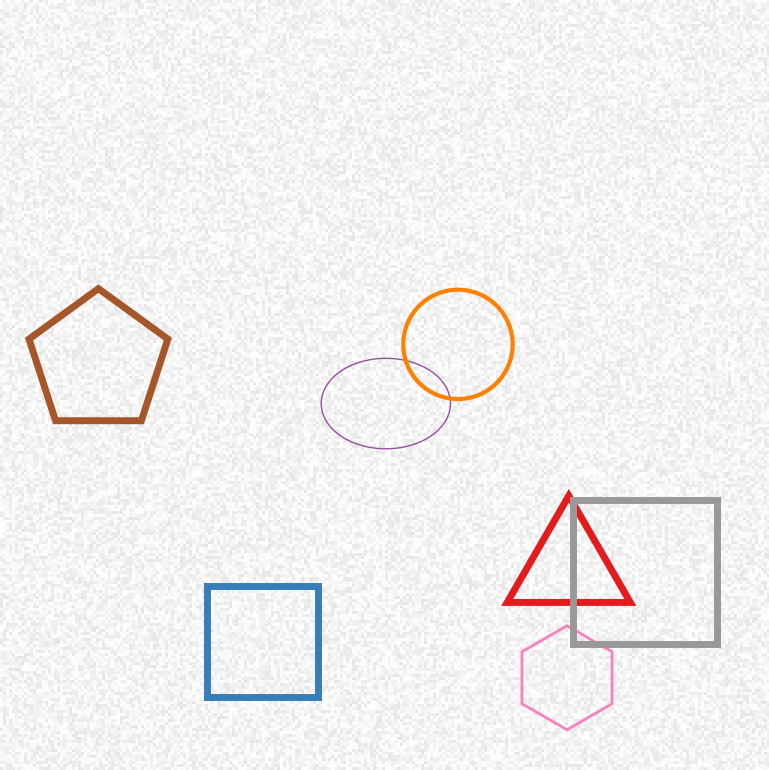[{"shape": "triangle", "thickness": 2.5, "radius": 0.46, "center": [0.739, 0.264]}, {"shape": "square", "thickness": 2.5, "radius": 0.36, "center": [0.341, 0.167]}, {"shape": "oval", "thickness": 0.5, "radius": 0.42, "center": [0.501, 0.476]}, {"shape": "circle", "thickness": 1.5, "radius": 0.36, "center": [0.595, 0.553]}, {"shape": "pentagon", "thickness": 2.5, "radius": 0.47, "center": [0.128, 0.53]}, {"shape": "hexagon", "thickness": 1, "radius": 0.34, "center": [0.736, 0.12]}, {"shape": "square", "thickness": 2.5, "radius": 0.47, "center": [0.838, 0.257]}]